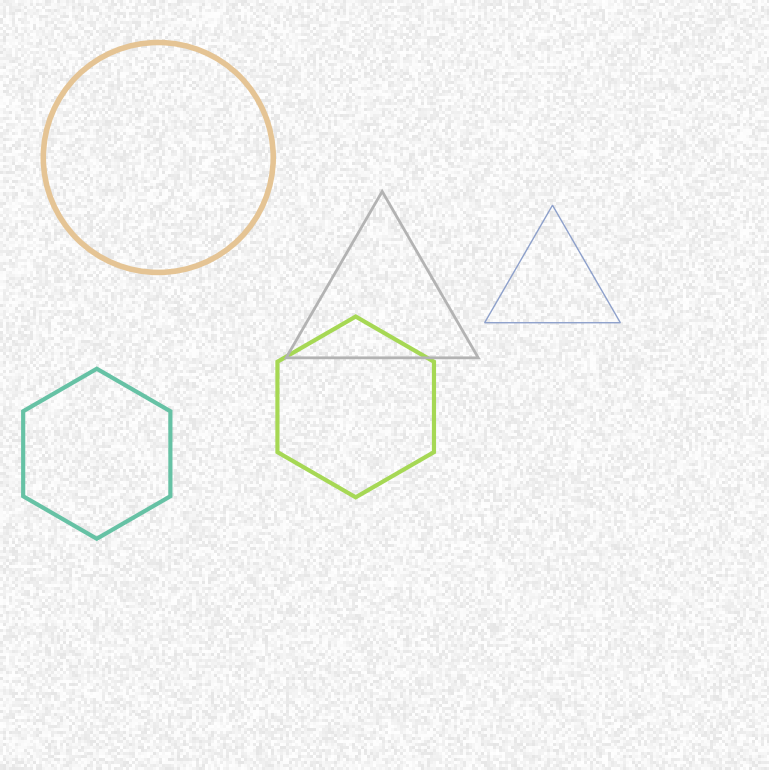[{"shape": "hexagon", "thickness": 1.5, "radius": 0.55, "center": [0.126, 0.411]}, {"shape": "triangle", "thickness": 0.5, "radius": 0.51, "center": [0.718, 0.632]}, {"shape": "hexagon", "thickness": 1.5, "radius": 0.59, "center": [0.462, 0.472]}, {"shape": "circle", "thickness": 2, "radius": 0.75, "center": [0.206, 0.796]}, {"shape": "triangle", "thickness": 1, "radius": 0.72, "center": [0.496, 0.607]}]